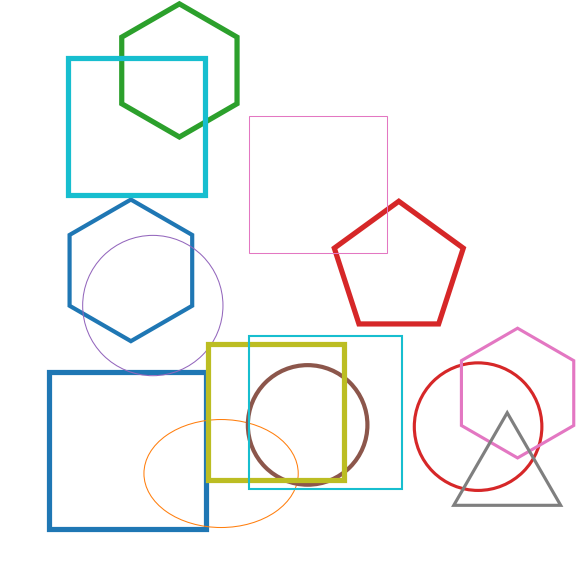[{"shape": "hexagon", "thickness": 2, "radius": 0.61, "center": [0.227, 0.531]}, {"shape": "square", "thickness": 2.5, "radius": 0.68, "center": [0.22, 0.219]}, {"shape": "oval", "thickness": 0.5, "radius": 0.67, "center": [0.383, 0.179]}, {"shape": "hexagon", "thickness": 2.5, "radius": 0.58, "center": [0.311, 0.877]}, {"shape": "pentagon", "thickness": 2.5, "radius": 0.59, "center": [0.691, 0.533]}, {"shape": "circle", "thickness": 1.5, "radius": 0.55, "center": [0.828, 0.26]}, {"shape": "circle", "thickness": 0.5, "radius": 0.61, "center": [0.265, 0.47]}, {"shape": "circle", "thickness": 2, "radius": 0.52, "center": [0.533, 0.263]}, {"shape": "hexagon", "thickness": 1.5, "radius": 0.56, "center": [0.896, 0.318]}, {"shape": "square", "thickness": 0.5, "radius": 0.6, "center": [0.551, 0.68]}, {"shape": "triangle", "thickness": 1.5, "radius": 0.53, "center": [0.878, 0.178]}, {"shape": "square", "thickness": 2.5, "radius": 0.59, "center": [0.478, 0.286]}, {"shape": "square", "thickness": 1, "radius": 0.66, "center": [0.564, 0.285]}, {"shape": "square", "thickness": 2.5, "radius": 0.59, "center": [0.236, 0.78]}]